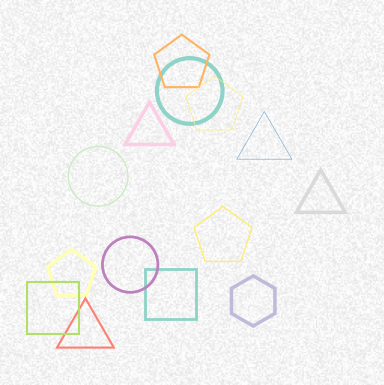[{"shape": "square", "thickness": 2, "radius": 0.33, "center": [0.443, 0.236]}, {"shape": "circle", "thickness": 3, "radius": 0.43, "center": [0.493, 0.764]}, {"shape": "pentagon", "thickness": 2.5, "radius": 0.33, "center": [0.186, 0.287]}, {"shape": "hexagon", "thickness": 2.5, "radius": 0.33, "center": [0.658, 0.218]}, {"shape": "triangle", "thickness": 1.5, "radius": 0.43, "center": [0.222, 0.14]}, {"shape": "triangle", "thickness": 0.5, "radius": 0.41, "center": [0.687, 0.628]}, {"shape": "pentagon", "thickness": 1.5, "radius": 0.38, "center": [0.472, 0.835]}, {"shape": "square", "thickness": 1.5, "radius": 0.33, "center": [0.138, 0.2]}, {"shape": "triangle", "thickness": 2.5, "radius": 0.37, "center": [0.388, 0.661]}, {"shape": "triangle", "thickness": 2.5, "radius": 0.37, "center": [0.833, 0.485]}, {"shape": "circle", "thickness": 2, "radius": 0.36, "center": [0.338, 0.313]}, {"shape": "circle", "thickness": 1, "radius": 0.39, "center": [0.255, 0.542]}, {"shape": "pentagon", "thickness": 0.5, "radius": 0.39, "center": [0.557, 0.725]}, {"shape": "pentagon", "thickness": 1, "radius": 0.39, "center": [0.579, 0.385]}]